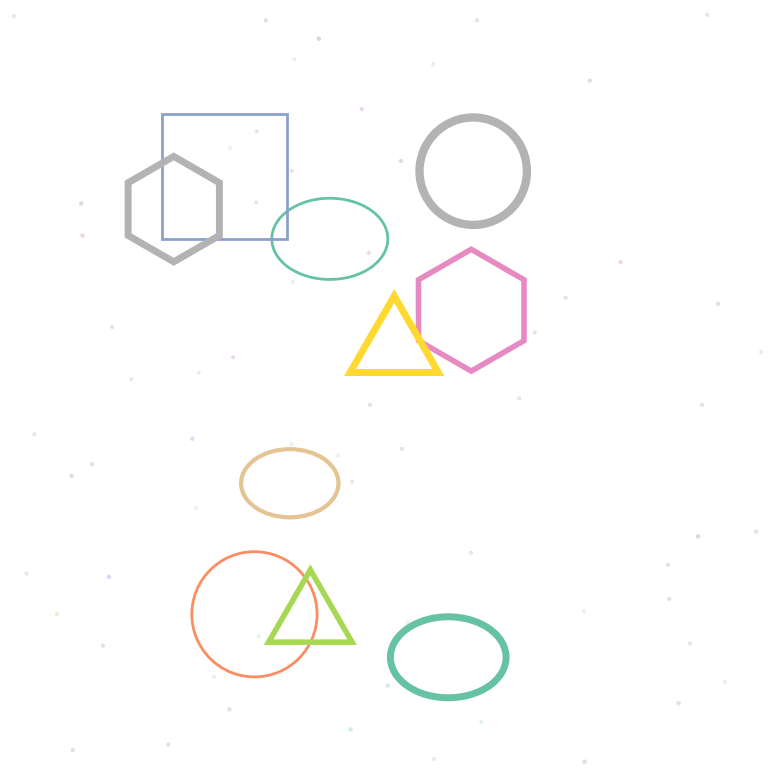[{"shape": "oval", "thickness": 2.5, "radius": 0.38, "center": [0.582, 0.146]}, {"shape": "oval", "thickness": 1, "radius": 0.38, "center": [0.428, 0.69]}, {"shape": "circle", "thickness": 1, "radius": 0.41, "center": [0.33, 0.202]}, {"shape": "square", "thickness": 1, "radius": 0.41, "center": [0.291, 0.771]}, {"shape": "hexagon", "thickness": 2, "radius": 0.4, "center": [0.612, 0.597]}, {"shape": "triangle", "thickness": 2, "radius": 0.31, "center": [0.403, 0.197]}, {"shape": "triangle", "thickness": 2.5, "radius": 0.33, "center": [0.512, 0.549]}, {"shape": "oval", "thickness": 1.5, "radius": 0.32, "center": [0.376, 0.372]}, {"shape": "hexagon", "thickness": 2.5, "radius": 0.34, "center": [0.226, 0.728]}, {"shape": "circle", "thickness": 3, "radius": 0.35, "center": [0.615, 0.778]}]